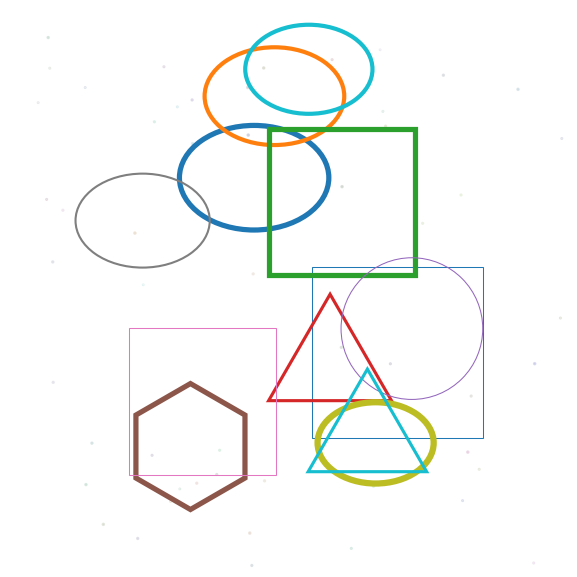[{"shape": "square", "thickness": 0.5, "radius": 0.74, "center": [0.688, 0.389]}, {"shape": "oval", "thickness": 2.5, "radius": 0.65, "center": [0.44, 0.691]}, {"shape": "oval", "thickness": 2, "radius": 0.6, "center": [0.475, 0.833]}, {"shape": "square", "thickness": 2.5, "radius": 0.63, "center": [0.593, 0.649]}, {"shape": "triangle", "thickness": 1.5, "radius": 0.61, "center": [0.572, 0.367]}, {"shape": "circle", "thickness": 0.5, "radius": 0.61, "center": [0.713, 0.43]}, {"shape": "hexagon", "thickness": 2.5, "radius": 0.55, "center": [0.33, 0.226]}, {"shape": "square", "thickness": 0.5, "radius": 0.64, "center": [0.351, 0.303]}, {"shape": "oval", "thickness": 1, "radius": 0.58, "center": [0.247, 0.617]}, {"shape": "oval", "thickness": 3, "radius": 0.5, "center": [0.65, 0.232]}, {"shape": "triangle", "thickness": 1.5, "radius": 0.59, "center": [0.636, 0.242]}, {"shape": "oval", "thickness": 2, "radius": 0.55, "center": [0.535, 0.879]}]